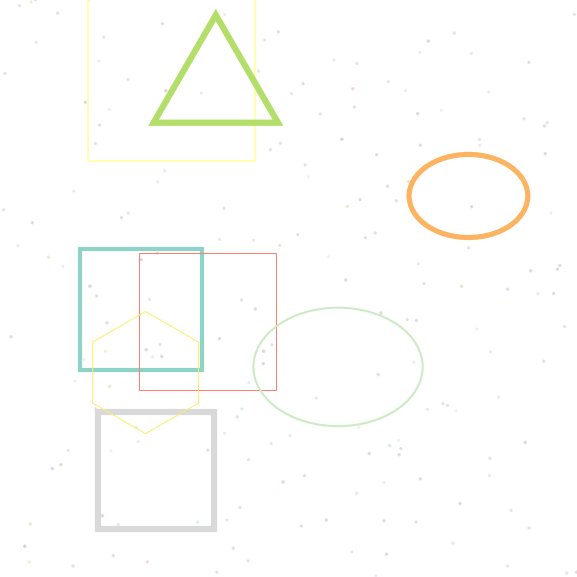[{"shape": "square", "thickness": 2, "radius": 0.53, "center": [0.245, 0.463]}, {"shape": "square", "thickness": 1, "radius": 0.72, "center": [0.297, 0.866]}, {"shape": "square", "thickness": 0.5, "radius": 0.59, "center": [0.36, 0.442]}, {"shape": "oval", "thickness": 2.5, "radius": 0.51, "center": [0.811, 0.66]}, {"shape": "triangle", "thickness": 3, "radius": 0.62, "center": [0.374, 0.849]}, {"shape": "square", "thickness": 3, "radius": 0.51, "center": [0.27, 0.185]}, {"shape": "oval", "thickness": 1, "radius": 0.73, "center": [0.585, 0.364]}, {"shape": "hexagon", "thickness": 0.5, "radius": 0.53, "center": [0.252, 0.354]}]